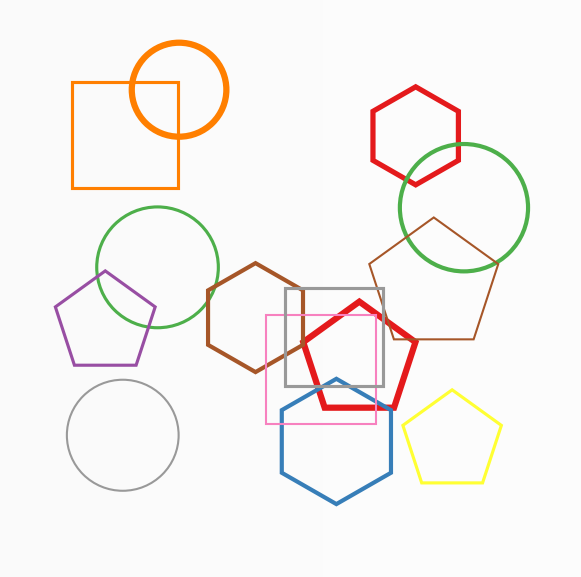[{"shape": "pentagon", "thickness": 3, "radius": 0.51, "center": [0.618, 0.375]}, {"shape": "hexagon", "thickness": 2.5, "radius": 0.42, "center": [0.715, 0.764]}, {"shape": "hexagon", "thickness": 2, "radius": 0.54, "center": [0.579, 0.235]}, {"shape": "circle", "thickness": 2, "radius": 0.55, "center": [0.798, 0.639]}, {"shape": "circle", "thickness": 1.5, "radius": 0.52, "center": [0.271, 0.536]}, {"shape": "pentagon", "thickness": 1.5, "radius": 0.45, "center": [0.181, 0.44]}, {"shape": "square", "thickness": 1.5, "radius": 0.46, "center": [0.215, 0.766]}, {"shape": "circle", "thickness": 3, "radius": 0.41, "center": [0.308, 0.844]}, {"shape": "pentagon", "thickness": 1.5, "radius": 0.45, "center": [0.778, 0.235]}, {"shape": "hexagon", "thickness": 2, "radius": 0.47, "center": [0.44, 0.449]}, {"shape": "pentagon", "thickness": 1, "radius": 0.58, "center": [0.746, 0.506]}, {"shape": "square", "thickness": 1, "radius": 0.47, "center": [0.552, 0.36]}, {"shape": "circle", "thickness": 1, "radius": 0.48, "center": [0.211, 0.245]}, {"shape": "square", "thickness": 1.5, "radius": 0.42, "center": [0.575, 0.416]}]